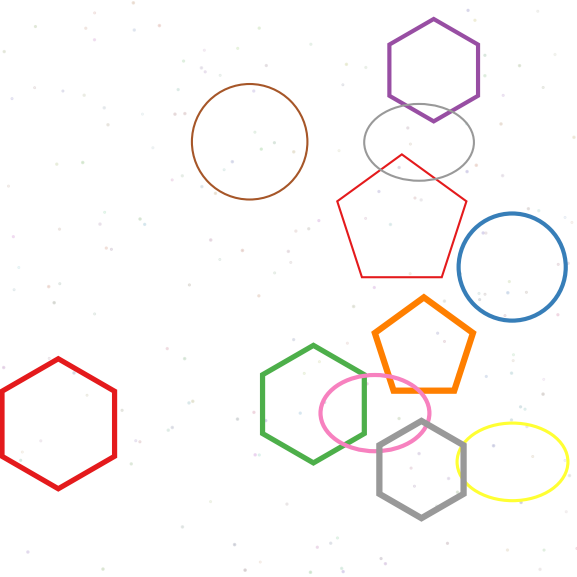[{"shape": "hexagon", "thickness": 2.5, "radius": 0.56, "center": [0.101, 0.265]}, {"shape": "pentagon", "thickness": 1, "radius": 0.59, "center": [0.696, 0.614]}, {"shape": "circle", "thickness": 2, "radius": 0.46, "center": [0.887, 0.537]}, {"shape": "hexagon", "thickness": 2.5, "radius": 0.51, "center": [0.543, 0.299]}, {"shape": "hexagon", "thickness": 2, "radius": 0.44, "center": [0.751, 0.878]}, {"shape": "pentagon", "thickness": 3, "radius": 0.45, "center": [0.734, 0.395]}, {"shape": "oval", "thickness": 1.5, "radius": 0.48, "center": [0.887, 0.199]}, {"shape": "circle", "thickness": 1, "radius": 0.5, "center": [0.432, 0.754]}, {"shape": "oval", "thickness": 2, "radius": 0.47, "center": [0.649, 0.284]}, {"shape": "oval", "thickness": 1, "radius": 0.48, "center": [0.726, 0.753]}, {"shape": "hexagon", "thickness": 3, "radius": 0.42, "center": [0.73, 0.186]}]